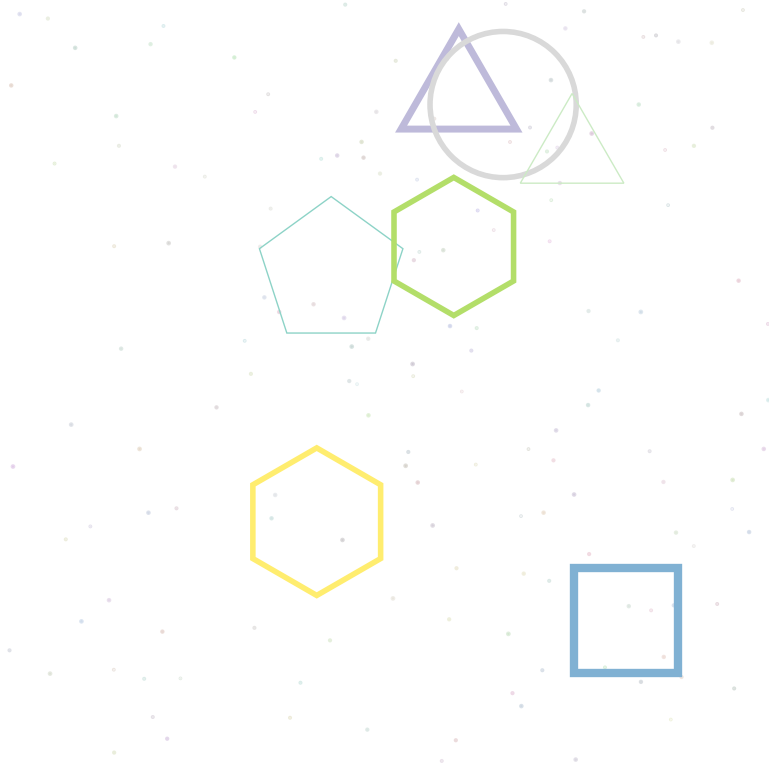[{"shape": "pentagon", "thickness": 0.5, "radius": 0.49, "center": [0.43, 0.647]}, {"shape": "triangle", "thickness": 2.5, "radius": 0.43, "center": [0.596, 0.876]}, {"shape": "square", "thickness": 3, "radius": 0.34, "center": [0.813, 0.194]}, {"shape": "hexagon", "thickness": 2, "radius": 0.45, "center": [0.589, 0.68]}, {"shape": "circle", "thickness": 2, "radius": 0.47, "center": [0.653, 0.864]}, {"shape": "triangle", "thickness": 0.5, "radius": 0.39, "center": [0.743, 0.801]}, {"shape": "hexagon", "thickness": 2, "radius": 0.48, "center": [0.411, 0.322]}]